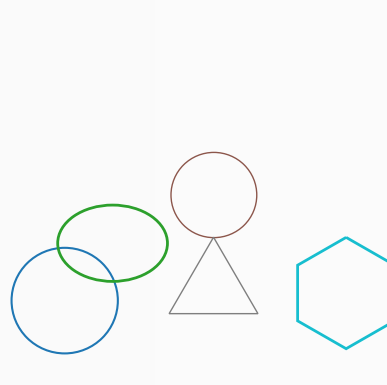[{"shape": "circle", "thickness": 1.5, "radius": 0.69, "center": [0.167, 0.219]}, {"shape": "oval", "thickness": 2, "radius": 0.71, "center": [0.291, 0.368]}, {"shape": "circle", "thickness": 1, "radius": 0.55, "center": [0.552, 0.493]}, {"shape": "triangle", "thickness": 1, "radius": 0.66, "center": [0.551, 0.251]}, {"shape": "hexagon", "thickness": 2, "radius": 0.72, "center": [0.893, 0.239]}]